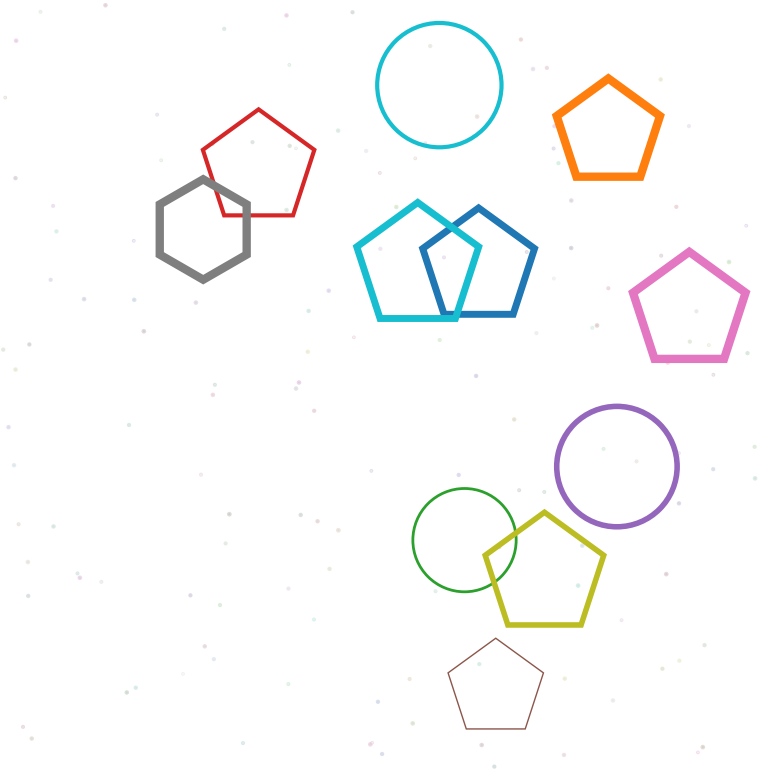[{"shape": "pentagon", "thickness": 2.5, "radius": 0.38, "center": [0.622, 0.654]}, {"shape": "pentagon", "thickness": 3, "radius": 0.35, "center": [0.79, 0.828]}, {"shape": "circle", "thickness": 1, "radius": 0.34, "center": [0.603, 0.298]}, {"shape": "pentagon", "thickness": 1.5, "radius": 0.38, "center": [0.336, 0.782]}, {"shape": "circle", "thickness": 2, "radius": 0.39, "center": [0.801, 0.394]}, {"shape": "pentagon", "thickness": 0.5, "radius": 0.33, "center": [0.644, 0.106]}, {"shape": "pentagon", "thickness": 3, "radius": 0.38, "center": [0.895, 0.596]}, {"shape": "hexagon", "thickness": 3, "radius": 0.33, "center": [0.264, 0.702]}, {"shape": "pentagon", "thickness": 2, "radius": 0.4, "center": [0.707, 0.254]}, {"shape": "circle", "thickness": 1.5, "radius": 0.4, "center": [0.571, 0.889]}, {"shape": "pentagon", "thickness": 2.5, "radius": 0.42, "center": [0.543, 0.654]}]